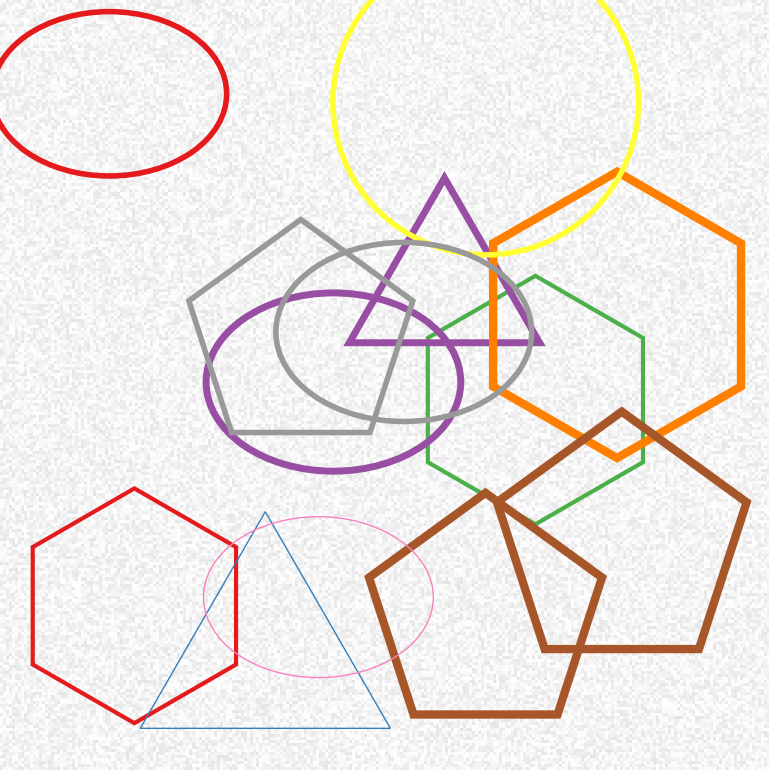[{"shape": "hexagon", "thickness": 1.5, "radius": 0.76, "center": [0.175, 0.213]}, {"shape": "oval", "thickness": 2, "radius": 0.76, "center": [0.142, 0.878]}, {"shape": "triangle", "thickness": 0.5, "radius": 0.94, "center": [0.345, 0.148]}, {"shape": "hexagon", "thickness": 1.5, "radius": 0.81, "center": [0.695, 0.48]}, {"shape": "triangle", "thickness": 2.5, "radius": 0.71, "center": [0.577, 0.626]}, {"shape": "oval", "thickness": 2.5, "radius": 0.83, "center": [0.433, 0.504]}, {"shape": "hexagon", "thickness": 3, "radius": 0.93, "center": [0.801, 0.591]}, {"shape": "circle", "thickness": 2, "radius": 0.99, "center": [0.631, 0.868]}, {"shape": "pentagon", "thickness": 3, "radius": 0.85, "center": [0.808, 0.295]}, {"shape": "pentagon", "thickness": 3, "radius": 0.8, "center": [0.631, 0.201]}, {"shape": "oval", "thickness": 0.5, "radius": 0.75, "center": [0.414, 0.224]}, {"shape": "pentagon", "thickness": 2, "radius": 0.76, "center": [0.391, 0.562]}, {"shape": "oval", "thickness": 2, "radius": 0.83, "center": [0.524, 0.569]}]